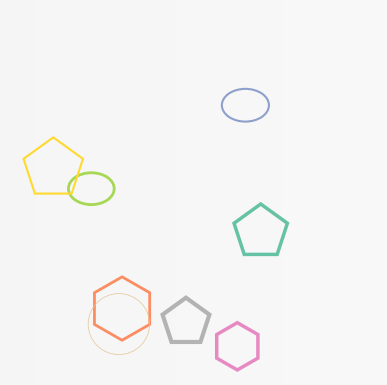[{"shape": "pentagon", "thickness": 2.5, "radius": 0.36, "center": [0.673, 0.398]}, {"shape": "hexagon", "thickness": 2, "radius": 0.41, "center": [0.315, 0.199]}, {"shape": "oval", "thickness": 1.5, "radius": 0.3, "center": [0.633, 0.727]}, {"shape": "hexagon", "thickness": 2.5, "radius": 0.31, "center": [0.612, 0.1]}, {"shape": "oval", "thickness": 2, "radius": 0.3, "center": [0.236, 0.51]}, {"shape": "pentagon", "thickness": 1.5, "radius": 0.4, "center": [0.137, 0.562]}, {"shape": "circle", "thickness": 0.5, "radius": 0.4, "center": [0.307, 0.158]}, {"shape": "pentagon", "thickness": 3, "radius": 0.32, "center": [0.48, 0.163]}]